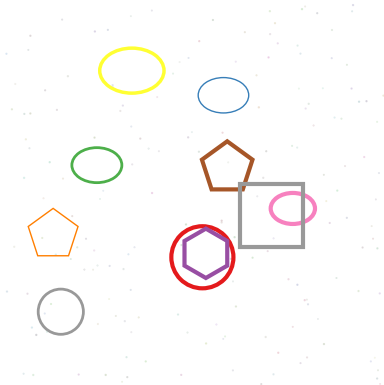[{"shape": "circle", "thickness": 3, "radius": 0.4, "center": [0.526, 0.332]}, {"shape": "oval", "thickness": 1, "radius": 0.33, "center": [0.58, 0.753]}, {"shape": "oval", "thickness": 2, "radius": 0.32, "center": [0.252, 0.571]}, {"shape": "hexagon", "thickness": 3, "radius": 0.32, "center": [0.535, 0.342]}, {"shape": "pentagon", "thickness": 1, "radius": 0.34, "center": [0.138, 0.391]}, {"shape": "oval", "thickness": 2.5, "radius": 0.42, "center": [0.343, 0.817]}, {"shape": "pentagon", "thickness": 3, "radius": 0.35, "center": [0.59, 0.564]}, {"shape": "oval", "thickness": 3, "radius": 0.29, "center": [0.761, 0.459]}, {"shape": "square", "thickness": 3, "radius": 0.41, "center": [0.704, 0.441]}, {"shape": "circle", "thickness": 2, "radius": 0.29, "center": [0.158, 0.19]}]